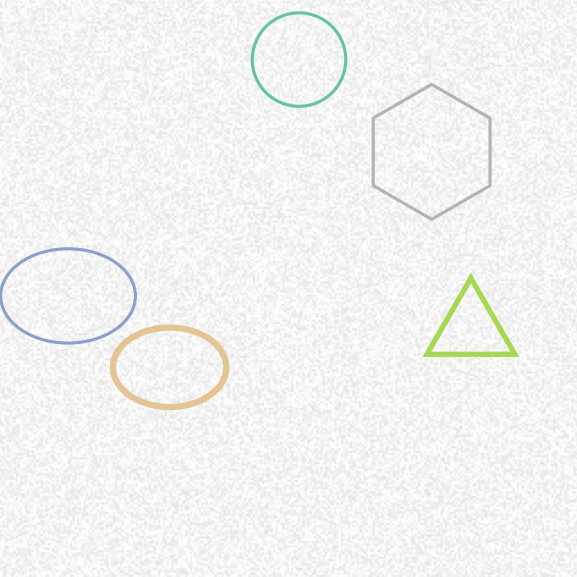[{"shape": "circle", "thickness": 1.5, "radius": 0.4, "center": [0.518, 0.896]}, {"shape": "oval", "thickness": 1.5, "radius": 0.58, "center": [0.118, 0.487]}, {"shape": "triangle", "thickness": 2.5, "radius": 0.44, "center": [0.815, 0.43]}, {"shape": "oval", "thickness": 3, "radius": 0.49, "center": [0.294, 0.363]}, {"shape": "hexagon", "thickness": 1.5, "radius": 0.58, "center": [0.747, 0.736]}]